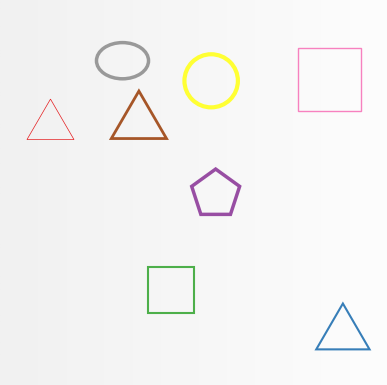[{"shape": "triangle", "thickness": 0.5, "radius": 0.35, "center": [0.13, 0.673]}, {"shape": "triangle", "thickness": 1.5, "radius": 0.4, "center": [0.885, 0.132]}, {"shape": "square", "thickness": 1.5, "radius": 0.3, "center": [0.441, 0.246]}, {"shape": "pentagon", "thickness": 2.5, "radius": 0.33, "center": [0.557, 0.496]}, {"shape": "circle", "thickness": 3, "radius": 0.34, "center": [0.545, 0.79]}, {"shape": "triangle", "thickness": 2, "radius": 0.41, "center": [0.358, 0.681]}, {"shape": "square", "thickness": 1, "radius": 0.41, "center": [0.851, 0.794]}, {"shape": "oval", "thickness": 2.5, "radius": 0.34, "center": [0.316, 0.842]}]